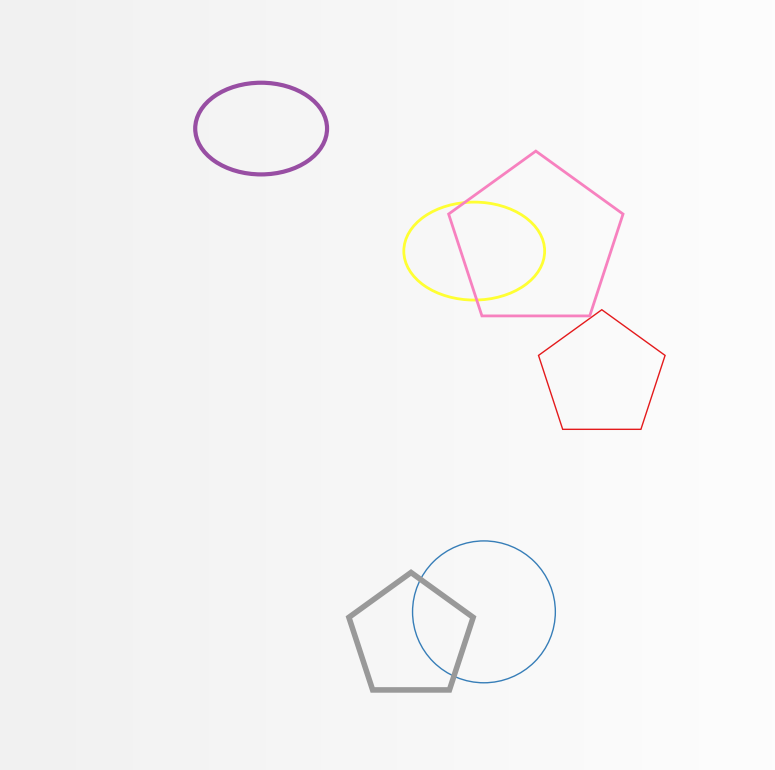[{"shape": "pentagon", "thickness": 0.5, "radius": 0.43, "center": [0.777, 0.512]}, {"shape": "circle", "thickness": 0.5, "radius": 0.46, "center": [0.624, 0.205]}, {"shape": "oval", "thickness": 1.5, "radius": 0.43, "center": [0.337, 0.833]}, {"shape": "oval", "thickness": 1, "radius": 0.45, "center": [0.612, 0.674]}, {"shape": "pentagon", "thickness": 1, "radius": 0.59, "center": [0.691, 0.685]}, {"shape": "pentagon", "thickness": 2, "radius": 0.42, "center": [0.53, 0.172]}]